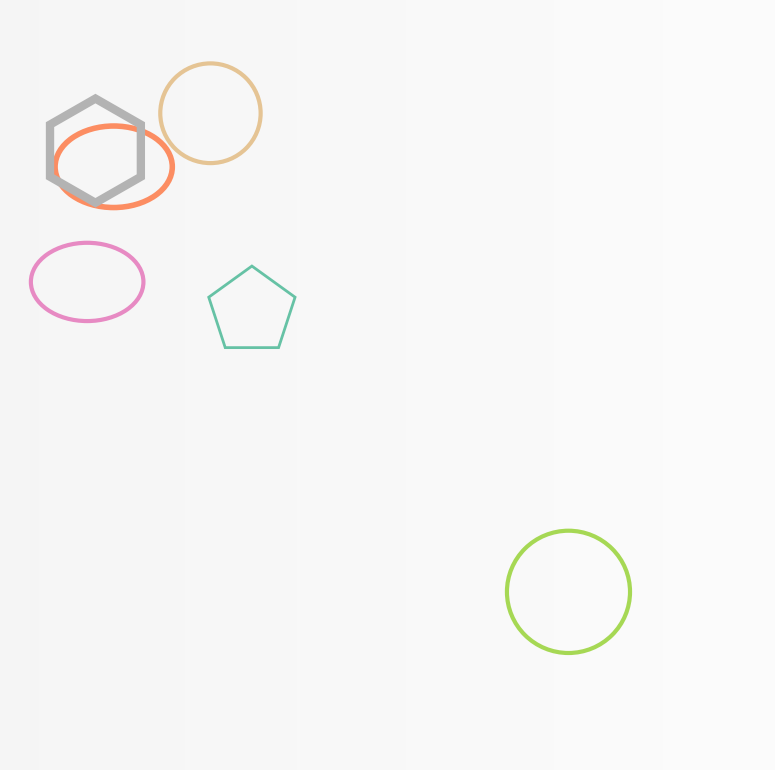[{"shape": "pentagon", "thickness": 1, "radius": 0.29, "center": [0.325, 0.596]}, {"shape": "oval", "thickness": 2, "radius": 0.38, "center": [0.147, 0.783]}, {"shape": "oval", "thickness": 1.5, "radius": 0.36, "center": [0.112, 0.634]}, {"shape": "circle", "thickness": 1.5, "radius": 0.4, "center": [0.734, 0.231]}, {"shape": "circle", "thickness": 1.5, "radius": 0.32, "center": [0.272, 0.853]}, {"shape": "hexagon", "thickness": 3, "radius": 0.34, "center": [0.123, 0.804]}]